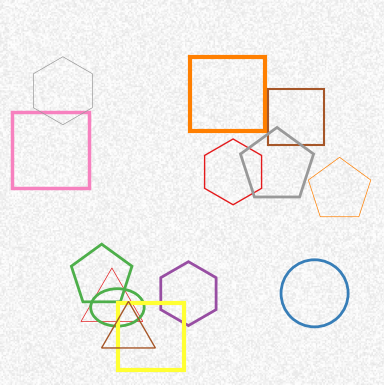[{"shape": "triangle", "thickness": 0.5, "radius": 0.46, "center": [0.291, 0.211]}, {"shape": "hexagon", "thickness": 1, "radius": 0.43, "center": [0.605, 0.554]}, {"shape": "circle", "thickness": 2, "radius": 0.44, "center": [0.817, 0.238]}, {"shape": "pentagon", "thickness": 2, "radius": 0.41, "center": [0.264, 0.283]}, {"shape": "oval", "thickness": 2, "radius": 0.35, "center": [0.305, 0.202]}, {"shape": "hexagon", "thickness": 2, "radius": 0.41, "center": [0.489, 0.237]}, {"shape": "pentagon", "thickness": 0.5, "radius": 0.43, "center": [0.882, 0.506]}, {"shape": "square", "thickness": 3, "radius": 0.48, "center": [0.591, 0.757]}, {"shape": "square", "thickness": 3, "radius": 0.43, "center": [0.392, 0.126]}, {"shape": "square", "thickness": 1.5, "radius": 0.36, "center": [0.768, 0.696]}, {"shape": "triangle", "thickness": 1, "radius": 0.4, "center": [0.334, 0.137]}, {"shape": "square", "thickness": 2.5, "radius": 0.5, "center": [0.131, 0.611]}, {"shape": "hexagon", "thickness": 0.5, "radius": 0.44, "center": [0.163, 0.764]}, {"shape": "pentagon", "thickness": 2, "radius": 0.5, "center": [0.72, 0.569]}]